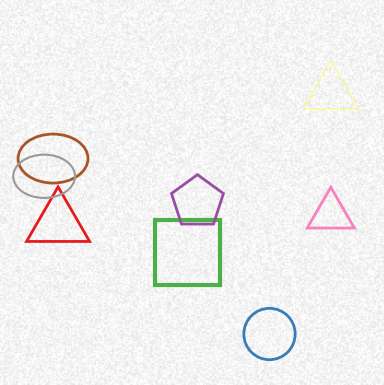[{"shape": "triangle", "thickness": 2, "radius": 0.47, "center": [0.151, 0.42]}, {"shape": "circle", "thickness": 2, "radius": 0.33, "center": [0.7, 0.132]}, {"shape": "square", "thickness": 3, "radius": 0.43, "center": [0.487, 0.344]}, {"shape": "pentagon", "thickness": 2, "radius": 0.35, "center": [0.513, 0.475]}, {"shape": "triangle", "thickness": 0.5, "radius": 0.41, "center": [0.859, 0.759]}, {"shape": "oval", "thickness": 2, "radius": 0.45, "center": [0.138, 0.588]}, {"shape": "triangle", "thickness": 2, "radius": 0.35, "center": [0.859, 0.443]}, {"shape": "oval", "thickness": 1.5, "radius": 0.4, "center": [0.115, 0.542]}]